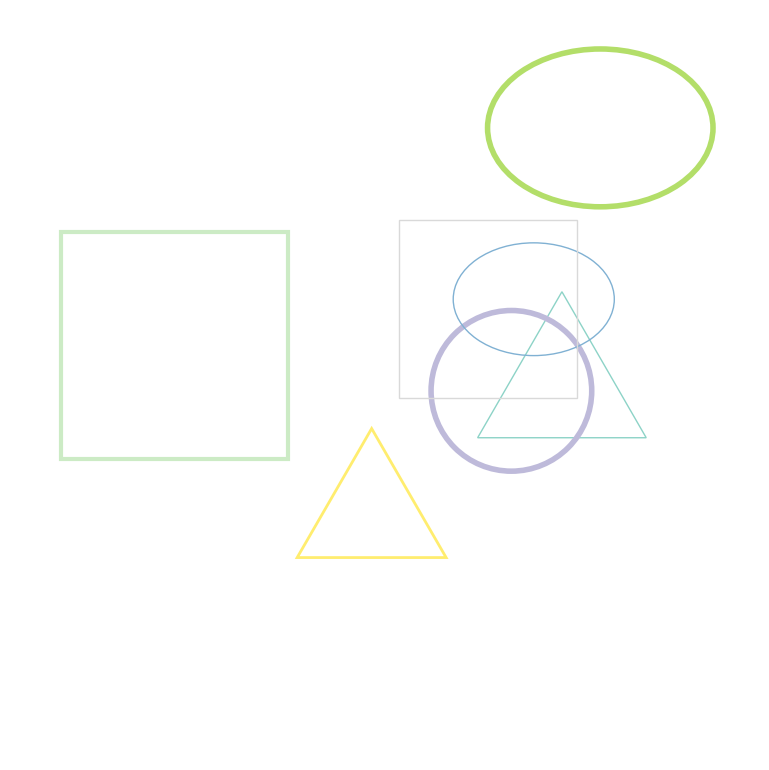[{"shape": "triangle", "thickness": 0.5, "radius": 0.63, "center": [0.73, 0.495]}, {"shape": "circle", "thickness": 2, "radius": 0.52, "center": [0.664, 0.492]}, {"shape": "oval", "thickness": 0.5, "radius": 0.52, "center": [0.693, 0.611]}, {"shape": "oval", "thickness": 2, "radius": 0.73, "center": [0.78, 0.834]}, {"shape": "square", "thickness": 0.5, "radius": 0.58, "center": [0.634, 0.598]}, {"shape": "square", "thickness": 1.5, "radius": 0.74, "center": [0.227, 0.551]}, {"shape": "triangle", "thickness": 1, "radius": 0.56, "center": [0.483, 0.332]}]